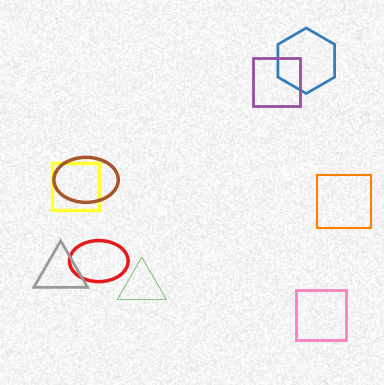[{"shape": "oval", "thickness": 2.5, "radius": 0.38, "center": [0.257, 0.322]}, {"shape": "hexagon", "thickness": 2, "radius": 0.43, "center": [0.795, 0.842]}, {"shape": "triangle", "thickness": 0.5, "radius": 0.37, "center": [0.368, 0.259]}, {"shape": "square", "thickness": 2, "radius": 0.31, "center": [0.718, 0.787]}, {"shape": "square", "thickness": 1.5, "radius": 0.35, "center": [0.894, 0.477]}, {"shape": "square", "thickness": 2.5, "radius": 0.31, "center": [0.196, 0.515]}, {"shape": "oval", "thickness": 2.5, "radius": 0.42, "center": [0.224, 0.533]}, {"shape": "square", "thickness": 2, "radius": 0.32, "center": [0.833, 0.182]}, {"shape": "triangle", "thickness": 2, "radius": 0.4, "center": [0.158, 0.294]}]